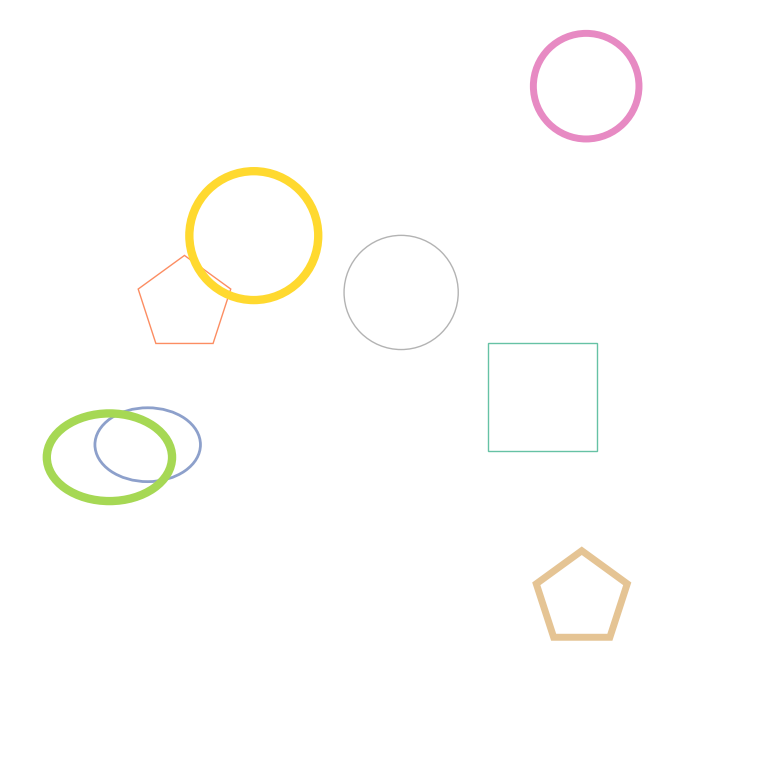[{"shape": "square", "thickness": 0.5, "radius": 0.35, "center": [0.705, 0.484]}, {"shape": "pentagon", "thickness": 0.5, "radius": 0.32, "center": [0.24, 0.605]}, {"shape": "oval", "thickness": 1, "radius": 0.34, "center": [0.192, 0.422]}, {"shape": "circle", "thickness": 2.5, "radius": 0.34, "center": [0.761, 0.888]}, {"shape": "oval", "thickness": 3, "radius": 0.41, "center": [0.142, 0.406]}, {"shape": "circle", "thickness": 3, "radius": 0.42, "center": [0.33, 0.694]}, {"shape": "pentagon", "thickness": 2.5, "radius": 0.31, "center": [0.756, 0.223]}, {"shape": "circle", "thickness": 0.5, "radius": 0.37, "center": [0.521, 0.62]}]